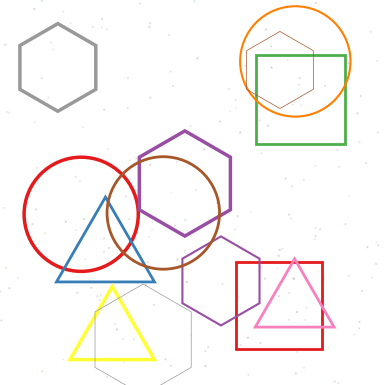[{"shape": "square", "thickness": 2, "radius": 0.56, "center": [0.725, 0.207]}, {"shape": "circle", "thickness": 2.5, "radius": 0.74, "center": [0.211, 0.443]}, {"shape": "triangle", "thickness": 2, "radius": 0.73, "center": [0.274, 0.341]}, {"shape": "square", "thickness": 2, "radius": 0.58, "center": [0.78, 0.742]}, {"shape": "hexagon", "thickness": 1.5, "radius": 0.58, "center": [0.574, 0.27]}, {"shape": "hexagon", "thickness": 2.5, "radius": 0.68, "center": [0.48, 0.523]}, {"shape": "circle", "thickness": 1.5, "radius": 0.72, "center": [0.767, 0.84]}, {"shape": "triangle", "thickness": 2.5, "radius": 0.63, "center": [0.292, 0.129]}, {"shape": "circle", "thickness": 2, "radius": 0.73, "center": [0.424, 0.447]}, {"shape": "hexagon", "thickness": 0.5, "radius": 0.5, "center": [0.727, 0.818]}, {"shape": "triangle", "thickness": 2, "radius": 0.59, "center": [0.765, 0.209]}, {"shape": "hexagon", "thickness": 0.5, "radius": 0.72, "center": [0.372, 0.118]}, {"shape": "hexagon", "thickness": 2.5, "radius": 0.57, "center": [0.15, 0.825]}]